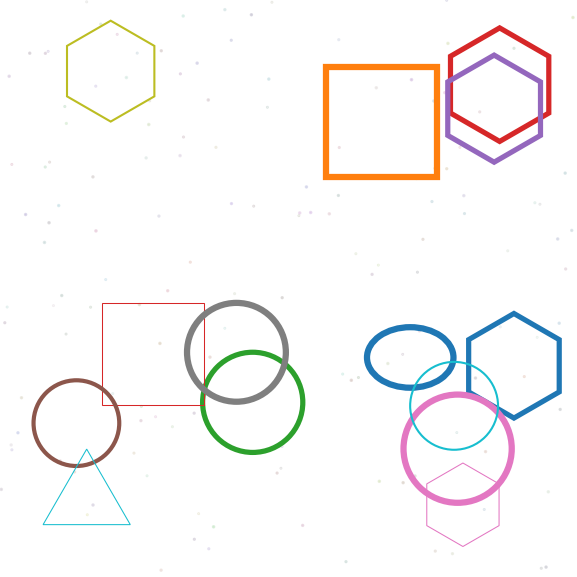[{"shape": "hexagon", "thickness": 2.5, "radius": 0.45, "center": [0.89, 0.366]}, {"shape": "oval", "thickness": 3, "radius": 0.37, "center": [0.71, 0.38]}, {"shape": "square", "thickness": 3, "radius": 0.48, "center": [0.66, 0.788]}, {"shape": "circle", "thickness": 2.5, "radius": 0.43, "center": [0.438, 0.302]}, {"shape": "hexagon", "thickness": 2.5, "radius": 0.49, "center": [0.865, 0.853]}, {"shape": "square", "thickness": 0.5, "radius": 0.44, "center": [0.265, 0.386]}, {"shape": "hexagon", "thickness": 2.5, "radius": 0.46, "center": [0.856, 0.811]}, {"shape": "circle", "thickness": 2, "radius": 0.37, "center": [0.132, 0.266]}, {"shape": "hexagon", "thickness": 0.5, "radius": 0.36, "center": [0.802, 0.125]}, {"shape": "circle", "thickness": 3, "radius": 0.47, "center": [0.792, 0.222]}, {"shape": "circle", "thickness": 3, "radius": 0.43, "center": [0.409, 0.389]}, {"shape": "hexagon", "thickness": 1, "radius": 0.44, "center": [0.192, 0.876]}, {"shape": "triangle", "thickness": 0.5, "radius": 0.44, "center": [0.15, 0.134]}, {"shape": "circle", "thickness": 1, "radius": 0.38, "center": [0.786, 0.296]}]